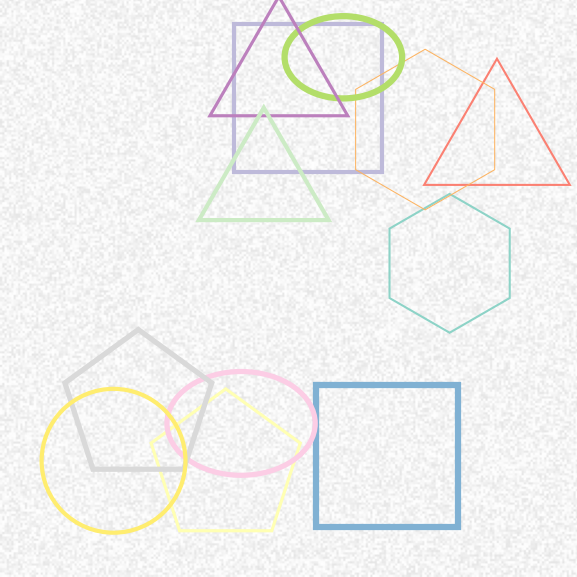[{"shape": "hexagon", "thickness": 1, "radius": 0.6, "center": [0.779, 0.543]}, {"shape": "pentagon", "thickness": 1.5, "radius": 0.68, "center": [0.391, 0.19]}, {"shape": "square", "thickness": 2, "radius": 0.64, "center": [0.533, 0.829]}, {"shape": "triangle", "thickness": 1, "radius": 0.73, "center": [0.861, 0.752]}, {"shape": "square", "thickness": 3, "radius": 0.62, "center": [0.67, 0.21]}, {"shape": "hexagon", "thickness": 0.5, "radius": 0.7, "center": [0.736, 0.775]}, {"shape": "oval", "thickness": 3, "radius": 0.51, "center": [0.595, 0.9]}, {"shape": "oval", "thickness": 2.5, "radius": 0.64, "center": [0.417, 0.266]}, {"shape": "pentagon", "thickness": 2.5, "radius": 0.67, "center": [0.24, 0.295]}, {"shape": "triangle", "thickness": 1.5, "radius": 0.69, "center": [0.483, 0.868]}, {"shape": "triangle", "thickness": 2, "radius": 0.65, "center": [0.457, 0.683]}, {"shape": "circle", "thickness": 2, "radius": 0.62, "center": [0.197, 0.201]}]